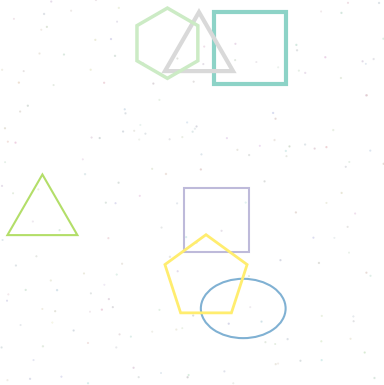[{"shape": "square", "thickness": 3, "radius": 0.47, "center": [0.648, 0.875]}, {"shape": "square", "thickness": 1.5, "radius": 0.42, "center": [0.562, 0.428]}, {"shape": "oval", "thickness": 1.5, "radius": 0.55, "center": [0.632, 0.199]}, {"shape": "triangle", "thickness": 1.5, "radius": 0.52, "center": [0.11, 0.442]}, {"shape": "triangle", "thickness": 3, "radius": 0.51, "center": [0.517, 0.866]}, {"shape": "hexagon", "thickness": 2.5, "radius": 0.46, "center": [0.435, 0.888]}, {"shape": "pentagon", "thickness": 2, "radius": 0.56, "center": [0.535, 0.278]}]